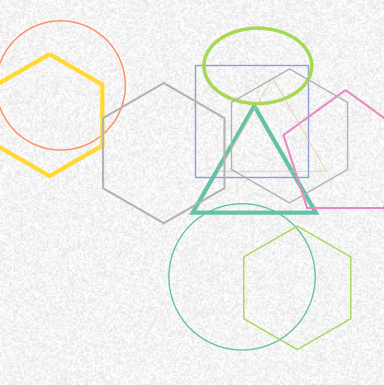[{"shape": "circle", "thickness": 1, "radius": 0.95, "center": [0.629, 0.281]}, {"shape": "triangle", "thickness": 3, "radius": 0.92, "center": [0.66, 0.54]}, {"shape": "circle", "thickness": 1, "radius": 0.84, "center": [0.158, 0.778]}, {"shape": "square", "thickness": 1, "radius": 0.73, "center": [0.653, 0.686]}, {"shape": "pentagon", "thickness": 1.5, "radius": 0.85, "center": [0.898, 0.597]}, {"shape": "hexagon", "thickness": 1, "radius": 0.8, "center": [0.772, 0.252]}, {"shape": "oval", "thickness": 2.5, "radius": 0.7, "center": [0.67, 0.829]}, {"shape": "hexagon", "thickness": 3, "radius": 0.79, "center": [0.129, 0.701]}, {"shape": "triangle", "thickness": 0.5, "radius": 0.81, "center": [0.708, 0.636]}, {"shape": "hexagon", "thickness": 1.5, "radius": 0.91, "center": [0.425, 0.602]}, {"shape": "hexagon", "thickness": 1, "radius": 0.87, "center": [0.752, 0.647]}]